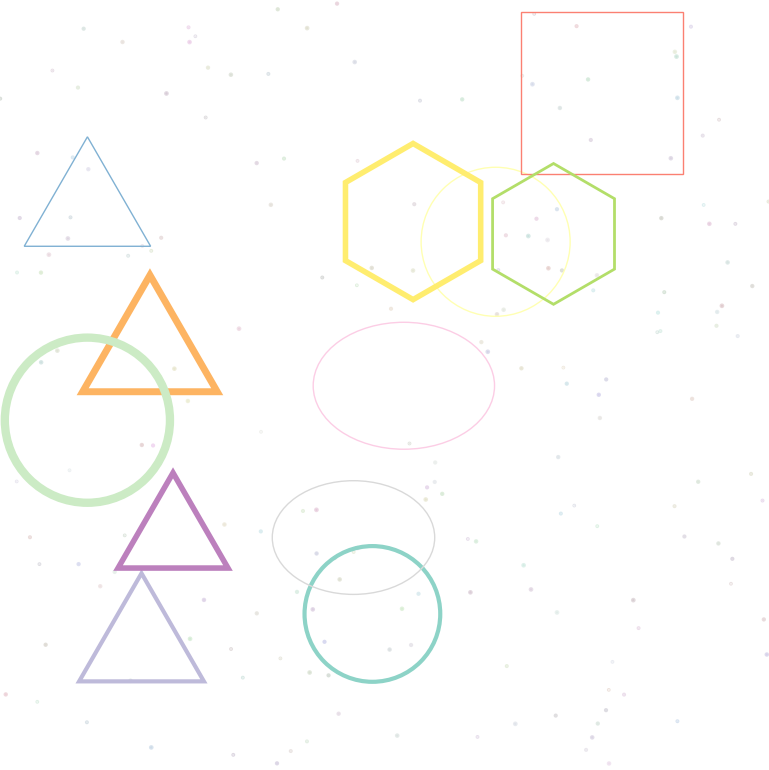[{"shape": "circle", "thickness": 1.5, "radius": 0.44, "center": [0.484, 0.203]}, {"shape": "circle", "thickness": 0.5, "radius": 0.48, "center": [0.644, 0.686]}, {"shape": "triangle", "thickness": 1.5, "radius": 0.47, "center": [0.184, 0.162]}, {"shape": "square", "thickness": 0.5, "radius": 0.52, "center": [0.782, 0.879]}, {"shape": "triangle", "thickness": 0.5, "radius": 0.47, "center": [0.114, 0.728]}, {"shape": "triangle", "thickness": 2.5, "radius": 0.5, "center": [0.195, 0.542]}, {"shape": "hexagon", "thickness": 1, "radius": 0.46, "center": [0.719, 0.696]}, {"shape": "oval", "thickness": 0.5, "radius": 0.59, "center": [0.525, 0.499]}, {"shape": "oval", "thickness": 0.5, "radius": 0.53, "center": [0.459, 0.302]}, {"shape": "triangle", "thickness": 2, "radius": 0.41, "center": [0.225, 0.303]}, {"shape": "circle", "thickness": 3, "radius": 0.54, "center": [0.114, 0.454]}, {"shape": "hexagon", "thickness": 2, "radius": 0.51, "center": [0.536, 0.712]}]